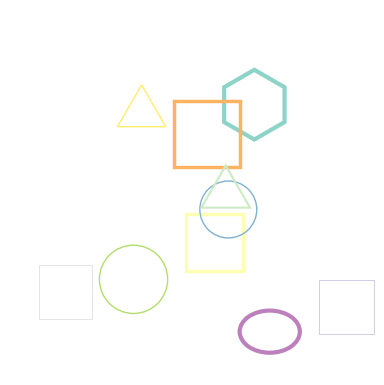[{"shape": "hexagon", "thickness": 3, "radius": 0.45, "center": [0.661, 0.728]}, {"shape": "square", "thickness": 2.5, "radius": 0.37, "center": [0.556, 0.371]}, {"shape": "square", "thickness": 0.5, "radius": 0.35, "center": [0.9, 0.202]}, {"shape": "circle", "thickness": 1, "radius": 0.37, "center": [0.593, 0.456]}, {"shape": "square", "thickness": 2.5, "radius": 0.43, "center": [0.538, 0.652]}, {"shape": "circle", "thickness": 1, "radius": 0.44, "center": [0.347, 0.274]}, {"shape": "square", "thickness": 0.5, "radius": 0.35, "center": [0.17, 0.242]}, {"shape": "oval", "thickness": 3, "radius": 0.39, "center": [0.701, 0.139]}, {"shape": "triangle", "thickness": 1.5, "radius": 0.36, "center": [0.586, 0.497]}, {"shape": "triangle", "thickness": 1, "radius": 0.36, "center": [0.368, 0.707]}]